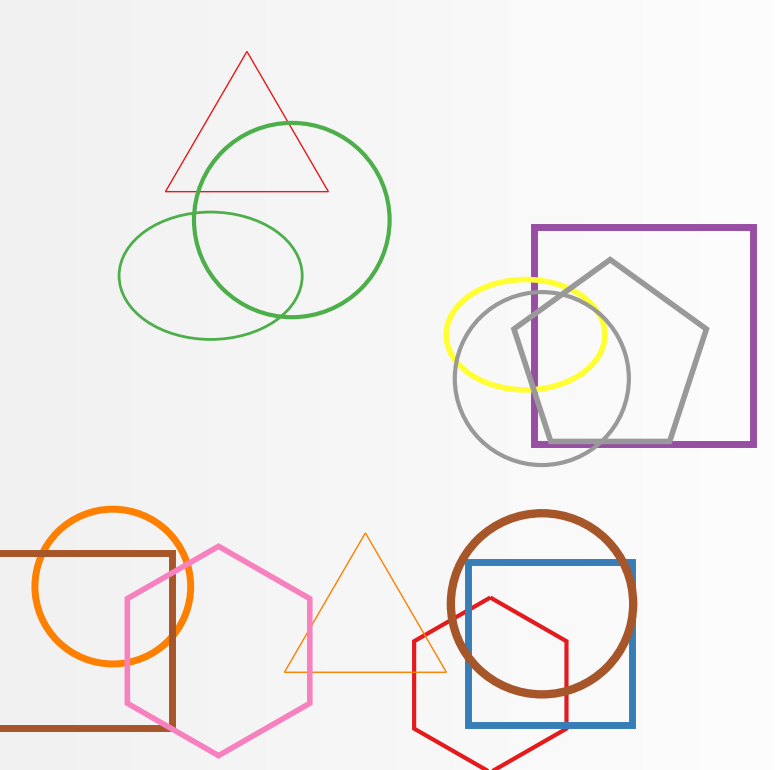[{"shape": "hexagon", "thickness": 1.5, "radius": 0.57, "center": [0.633, 0.11]}, {"shape": "triangle", "thickness": 0.5, "radius": 0.61, "center": [0.319, 0.812]}, {"shape": "square", "thickness": 2.5, "radius": 0.53, "center": [0.71, 0.164]}, {"shape": "oval", "thickness": 1, "radius": 0.59, "center": [0.272, 0.642]}, {"shape": "circle", "thickness": 1.5, "radius": 0.63, "center": [0.377, 0.714]}, {"shape": "square", "thickness": 2.5, "radius": 0.71, "center": [0.83, 0.565]}, {"shape": "circle", "thickness": 2.5, "radius": 0.5, "center": [0.146, 0.238]}, {"shape": "triangle", "thickness": 0.5, "radius": 0.6, "center": [0.471, 0.187]}, {"shape": "oval", "thickness": 2, "radius": 0.51, "center": [0.678, 0.565]}, {"shape": "square", "thickness": 2.5, "radius": 0.57, "center": [0.109, 0.169]}, {"shape": "circle", "thickness": 3, "radius": 0.59, "center": [0.699, 0.216]}, {"shape": "hexagon", "thickness": 2, "radius": 0.68, "center": [0.282, 0.155]}, {"shape": "circle", "thickness": 1.5, "radius": 0.56, "center": [0.699, 0.508]}, {"shape": "pentagon", "thickness": 2, "radius": 0.65, "center": [0.787, 0.532]}]